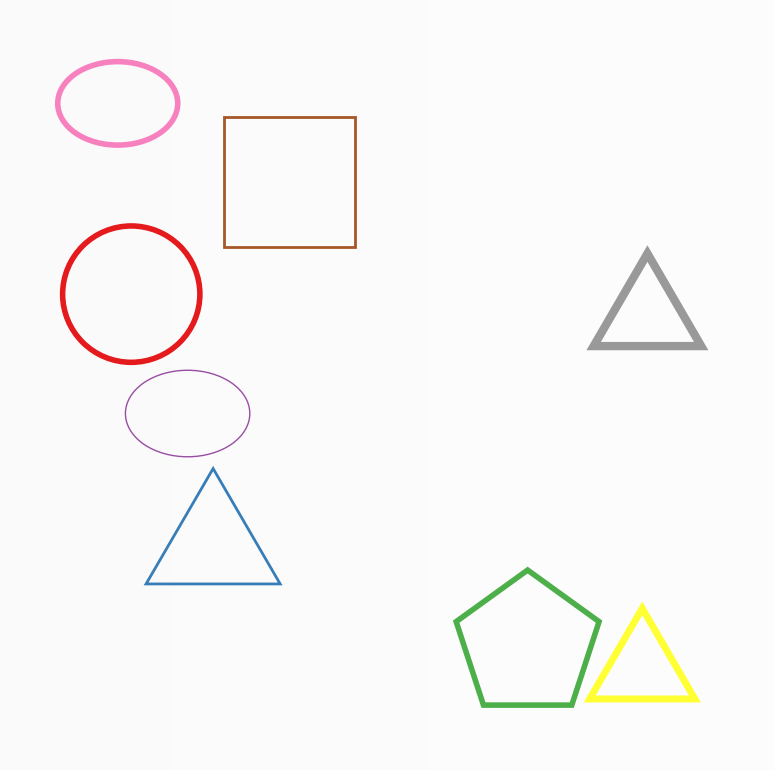[{"shape": "circle", "thickness": 2, "radius": 0.44, "center": [0.169, 0.618]}, {"shape": "triangle", "thickness": 1, "radius": 0.5, "center": [0.275, 0.292]}, {"shape": "pentagon", "thickness": 2, "radius": 0.48, "center": [0.681, 0.163]}, {"shape": "oval", "thickness": 0.5, "radius": 0.4, "center": [0.242, 0.463]}, {"shape": "triangle", "thickness": 2.5, "radius": 0.39, "center": [0.829, 0.131]}, {"shape": "square", "thickness": 1, "radius": 0.42, "center": [0.374, 0.763]}, {"shape": "oval", "thickness": 2, "radius": 0.39, "center": [0.152, 0.866]}, {"shape": "triangle", "thickness": 3, "radius": 0.4, "center": [0.835, 0.591]}]